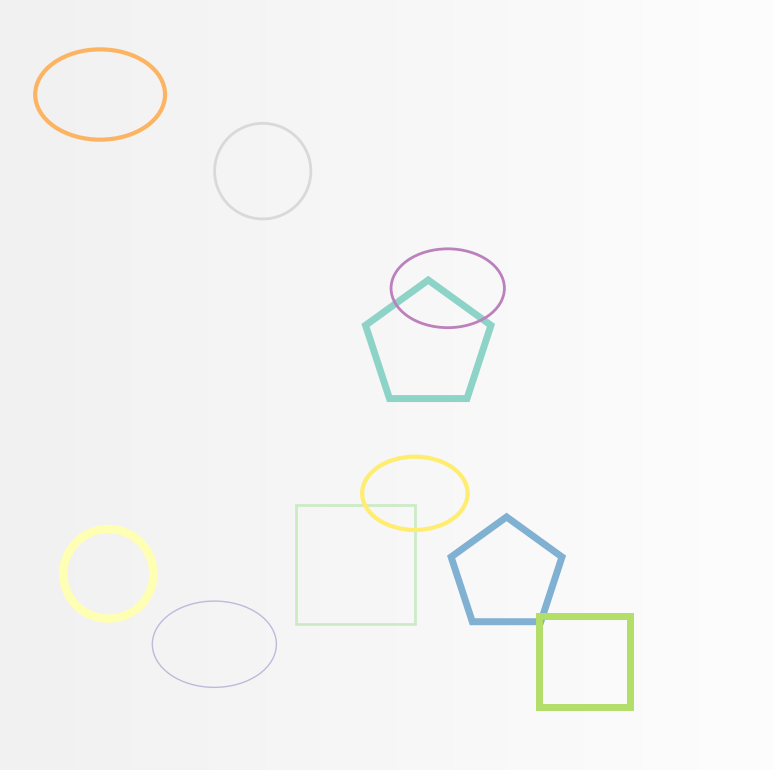[{"shape": "pentagon", "thickness": 2.5, "radius": 0.43, "center": [0.553, 0.551]}, {"shape": "circle", "thickness": 3, "radius": 0.29, "center": [0.14, 0.255]}, {"shape": "oval", "thickness": 0.5, "radius": 0.4, "center": [0.277, 0.163]}, {"shape": "pentagon", "thickness": 2.5, "radius": 0.38, "center": [0.654, 0.253]}, {"shape": "oval", "thickness": 1.5, "radius": 0.42, "center": [0.129, 0.877]}, {"shape": "square", "thickness": 2.5, "radius": 0.3, "center": [0.754, 0.141]}, {"shape": "circle", "thickness": 1, "radius": 0.31, "center": [0.339, 0.778]}, {"shape": "oval", "thickness": 1, "radius": 0.37, "center": [0.578, 0.626]}, {"shape": "square", "thickness": 1, "radius": 0.38, "center": [0.458, 0.267]}, {"shape": "oval", "thickness": 1.5, "radius": 0.34, "center": [0.535, 0.359]}]